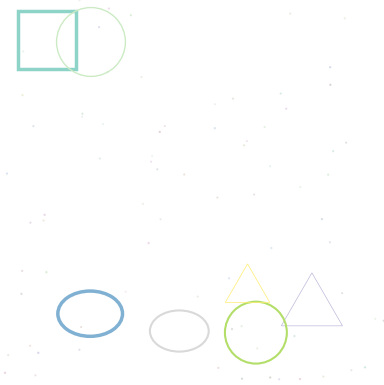[{"shape": "square", "thickness": 2.5, "radius": 0.38, "center": [0.122, 0.896]}, {"shape": "triangle", "thickness": 0.5, "radius": 0.46, "center": [0.81, 0.2]}, {"shape": "oval", "thickness": 2.5, "radius": 0.42, "center": [0.234, 0.185]}, {"shape": "circle", "thickness": 1.5, "radius": 0.4, "center": [0.665, 0.136]}, {"shape": "oval", "thickness": 1.5, "radius": 0.38, "center": [0.466, 0.14]}, {"shape": "circle", "thickness": 1, "radius": 0.45, "center": [0.236, 0.891]}, {"shape": "triangle", "thickness": 0.5, "radius": 0.33, "center": [0.643, 0.248]}]